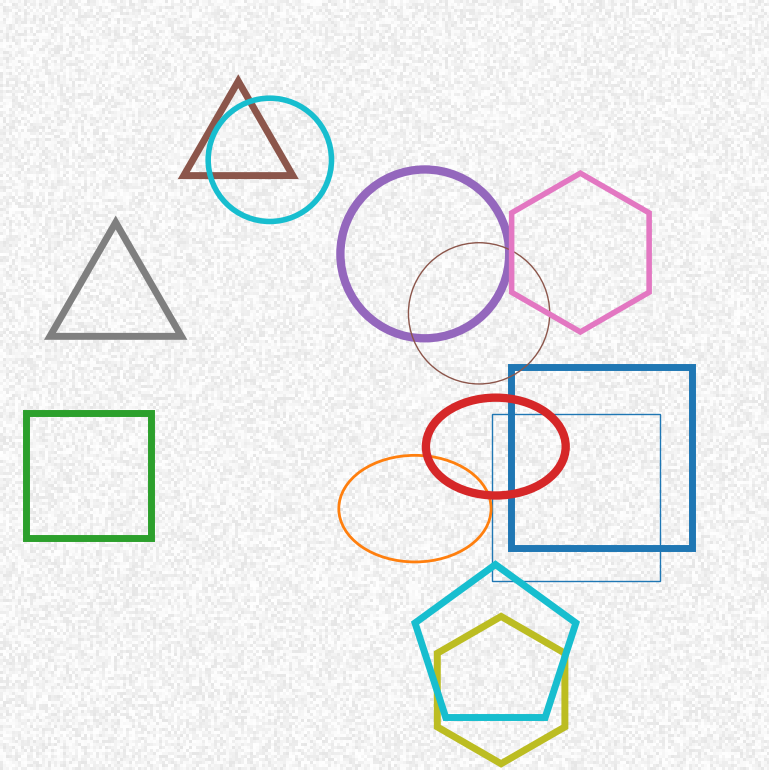[{"shape": "square", "thickness": 0.5, "radius": 0.54, "center": [0.748, 0.354]}, {"shape": "square", "thickness": 2.5, "radius": 0.59, "center": [0.781, 0.406]}, {"shape": "oval", "thickness": 1, "radius": 0.49, "center": [0.539, 0.339]}, {"shape": "square", "thickness": 2.5, "radius": 0.41, "center": [0.114, 0.382]}, {"shape": "oval", "thickness": 3, "radius": 0.45, "center": [0.644, 0.42]}, {"shape": "circle", "thickness": 3, "radius": 0.55, "center": [0.552, 0.67]}, {"shape": "circle", "thickness": 0.5, "radius": 0.46, "center": [0.622, 0.593]}, {"shape": "triangle", "thickness": 2.5, "radius": 0.41, "center": [0.309, 0.813]}, {"shape": "hexagon", "thickness": 2, "radius": 0.52, "center": [0.754, 0.672]}, {"shape": "triangle", "thickness": 2.5, "radius": 0.49, "center": [0.15, 0.612]}, {"shape": "hexagon", "thickness": 2.5, "radius": 0.48, "center": [0.651, 0.104]}, {"shape": "circle", "thickness": 2, "radius": 0.4, "center": [0.35, 0.792]}, {"shape": "pentagon", "thickness": 2.5, "radius": 0.55, "center": [0.643, 0.157]}]